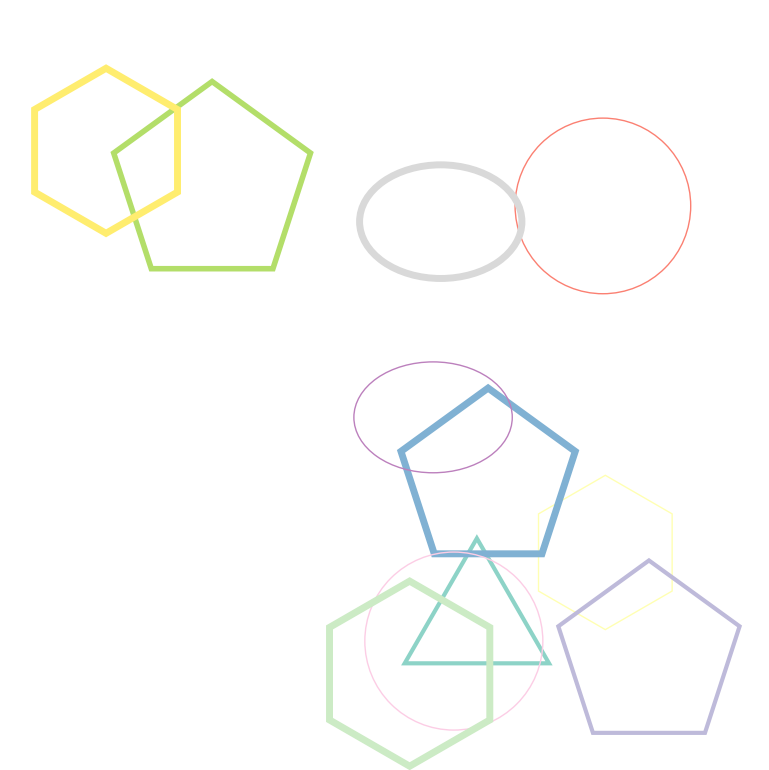[{"shape": "triangle", "thickness": 1.5, "radius": 0.54, "center": [0.619, 0.193]}, {"shape": "hexagon", "thickness": 0.5, "radius": 0.5, "center": [0.786, 0.283]}, {"shape": "pentagon", "thickness": 1.5, "radius": 0.62, "center": [0.843, 0.148]}, {"shape": "circle", "thickness": 0.5, "radius": 0.57, "center": [0.783, 0.733]}, {"shape": "pentagon", "thickness": 2.5, "radius": 0.59, "center": [0.634, 0.377]}, {"shape": "pentagon", "thickness": 2, "radius": 0.67, "center": [0.275, 0.76]}, {"shape": "circle", "thickness": 0.5, "radius": 0.58, "center": [0.589, 0.167]}, {"shape": "oval", "thickness": 2.5, "radius": 0.53, "center": [0.572, 0.712]}, {"shape": "oval", "thickness": 0.5, "radius": 0.51, "center": [0.562, 0.458]}, {"shape": "hexagon", "thickness": 2.5, "radius": 0.6, "center": [0.532, 0.125]}, {"shape": "hexagon", "thickness": 2.5, "radius": 0.54, "center": [0.138, 0.804]}]